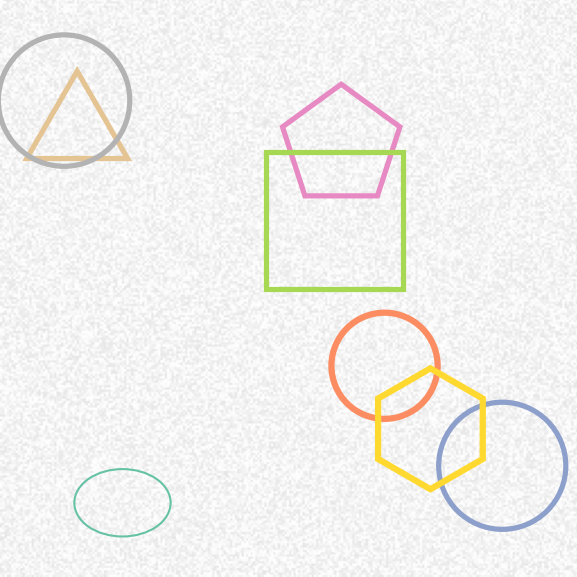[{"shape": "oval", "thickness": 1, "radius": 0.42, "center": [0.212, 0.129]}, {"shape": "circle", "thickness": 3, "radius": 0.46, "center": [0.666, 0.366]}, {"shape": "circle", "thickness": 2.5, "radius": 0.55, "center": [0.87, 0.193]}, {"shape": "pentagon", "thickness": 2.5, "radius": 0.53, "center": [0.591, 0.746]}, {"shape": "square", "thickness": 2.5, "radius": 0.6, "center": [0.579, 0.617]}, {"shape": "hexagon", "thickness": 3, "radius": 0.52, "center": [0.745, 0.257]}, {"shape": "triangle", "thickness": 2.5, "radius": 0.5, "center": [0.134, 0.775]}, {"shape": "circle", "thickness": 2.5, "radius": 0.57, "center": [0.111, 0.825]}]